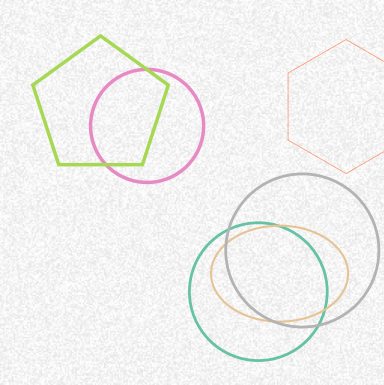[{"shape": "circle", "thickness": 2, "radius": 0.89, "center": [0.671, 0.242]}, {"shape": "hexagon", "thickness": 0.5, "radius": 0.87, "center": [0.899, 0.723]}, {"shape": "circle", "thickness": 2.5, "radius": 0.73, "center": [0.382, 0.673]}, {"shape": "pentagon", "thickness": 2.5, "radius": 0.92, "center": [0.261, 0.722]}, {"shape": "oval", "thickness": 1.5, "radius": 0.89, "center": [0.726, 0.289]}, {"shape": "circle", "thickness": 2, "radius": 0.99, "center": [0.785, 0.349]}]